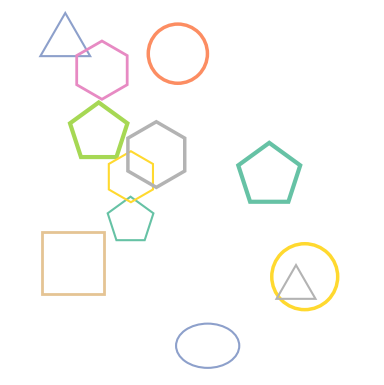[{"shape": "pentagon", "thickness": 1.5, "radius": 0.31, "center": [0.339, 0.427]}, {"shape": "pentagon", "thickness": 3, "radius": 0.42, "center": [0.699, 0.544]}, {"shape": "circle", "thickness": 2.5, "radius": 0.38, "center": [0.462, 0.861]}, {"shape": "triangle", "thickness": 1.5, "radius": 0.37, "center": [0.17, 0.892]}, {"shape": "oval", "thickness": 1.5, "radius": 0.41, "center": [0.539, 0.102]}, {"shape": "hexagon", "thickness": 2, "radius": 0.38, "center": [0.265, 0.818]}, {"shape": "pentagon", "thickness": 3, "radius": 0.39, "center": [0.256, 0.655]}, {"shape": "hexagon", "thickness": 1.5, "radius": 0.33, "center": [0.34, 0.541]}, {"shape": "circle", "thickness": 2.5, "radius": 0.43, "center": [0.792, 0.281]}, {"shape": "square", "thickness": 2, "radius": 0.4, "center": [0.189, 0.317]}, {"shape": "triangle", "thickness": 1.5, "radius": 0.29, "center": [0.769, 0.253]}, {"shape": "hexagon", "thickness": 2.5, "radius": 0.43, "center": [0.406, 0.599]}]